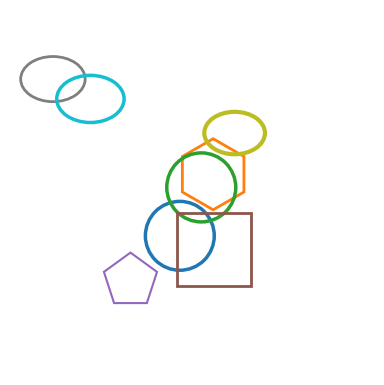[{"shape": "circle", "thickness": 2.5, "radius": 0.45, "center": [0.467, 0.388]}, {"shape": "hexagon", "thickness": 2, "radius": 0.46, "center": [0.554, 0.547]}, {"shape": "circle", "thickness": 2.5, "radius": 0.45, "center": [0.523, 0.513]}, {"shape": "pentagon", "thickness": 1.5, "radius": 0.36, "center": [0.339, 0.271]}, {"shape": "square", "thickness": 2, "radius": 0.48, "center": [0.555, 0.351]}, {"shape": "oval", "thickness": 2, "radius": 0.42, "center": [0.137, 0.795]}, {"shape": "oval", "thickness": 3, "radius": 0.39, "center": [0.609, 0.654]}, {"shape": "oval", "thickness": 2.5, "radius": 0.44, "center": [0.235, 0.743]}]